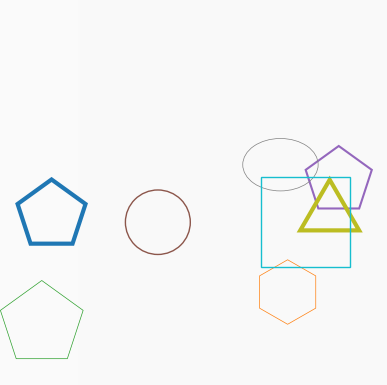[{"shape": "pentagon", "thickness": 3, "radius": 0.46, "center": [0.133, 0.442]}, {"shape": "hexagon", "thickness": 0.5, "radius": 0.42, "center": [0.742, 0.241]}, {"shape": "pentagon", "thickness": 0.5, "radius": 0.56, "center": [0.108, 0.159]}, {"shape": "pentagon", "thickness": 1.5, "radius": 0.45, "center": [0.874, 0.531]}, {"shape": "circle", "thickness": 1, "radius": 0.42, "center": [0.407, 0.423]}, {"shape": "oval", "thickness": 0.5, "radius": 0.49, "center": [0.724, 0.572]}, {"shape": "triangle", "thickness": 3, "radius": 0.44, "center": [0.851, 0.445]}, {"shape": "square", "thickness": 1, "radius": 0.58, "center": [0.789, 0.423]}]